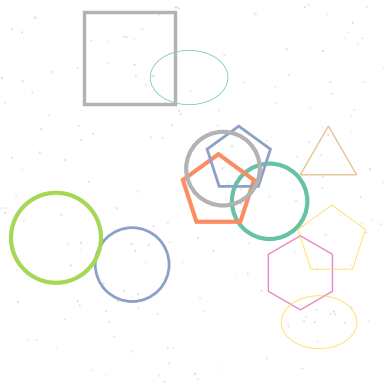[{"shape": "oval", "thickness": 0.5, "radius": 0.5, "center": [0.491, 0.799]}, {"shape": "circle", "thickness": 3, "radius": 0.49, "center": [0.7, 0.477]}, {"shape": "pentagon", "thickness": 3, "radius": 0.49, "center": [0.567, 0.502]}, {"shape": "circle", "thickness": 2, "radius": 0.48, "center": [0.343, 0.313]}, {"shape": "pentagon", "thickness": 2, "radius": 0.43, "center": [0.62, 0.586]}, {"shape": "hexagon", "thickness": 1, "radius": 0.48, "center": [0.78, 0.291]}, {"shape": "circle", "thickness": 3, "radius": 0.58, "center": [0.146, 0.382]}, {"shape": "oval", "thickness": 0.5, "radius": 0.49, "center": [0.829, 0.163]}, {"shape": "pentagon", "thickness": 0.5, "radius": 0.46, "center": [0.862, 0.375]}, {"shape": "triangle", "thickness": 1, "radius": 0.42, "center": [0.853, 0.588]}, {"shape": "square", "thickness": 2.5, "radius": 0.6, "center": [0.336, 0.849]}, {"shape": "circle", "thickness": 3, "radius": 0.48, "center": [0.579, 0.562]}]